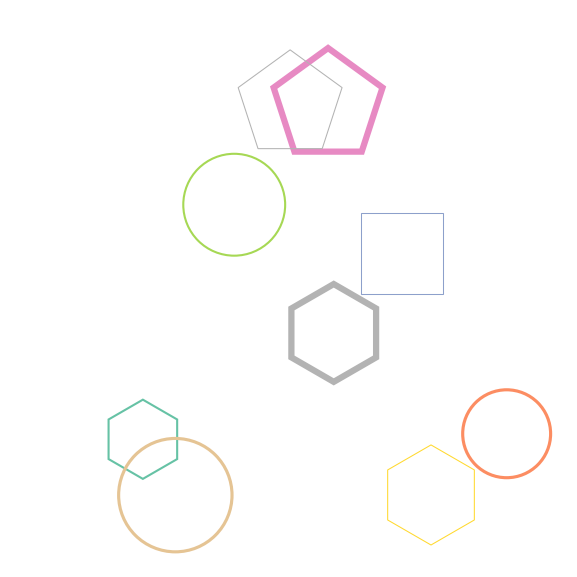[{"shape": "hexagon", "thickness": 1, "radius": 0.34, "center": [0.247, 0.238]}, {"shape": "circle", "thickness": 1.5, "radius": 0.38, "center": [0.877, 0.248]}, {"shape": "square", "thickness": 0.5, "radius": 0.35, "center": [0.696, 0.56]}, {"shape": "pentagon", "thickness": 3, "radius": 0.5, "center": [0.568, 0.817]}, {"shape": "circle", "thickness": 1, "radius": 0.44, "center": [0.406, 0.645]}, {"shape": "hexagon", "thickness": 0.5, "radius": 0.43, "center": [0.746, 0.142]}, {"shape": "circle", "thickness": 1.5, "radius": 0.49, "center": [0.304, 0.142]}, {"shape": "pentagon", "thickness": 0.5, "radius": 0.47, "center": [0.502, 0.818]}, {"shape": "hexagon", "thickness": 3, "radius": 0.42, "center": [0.578, 0.423]}]